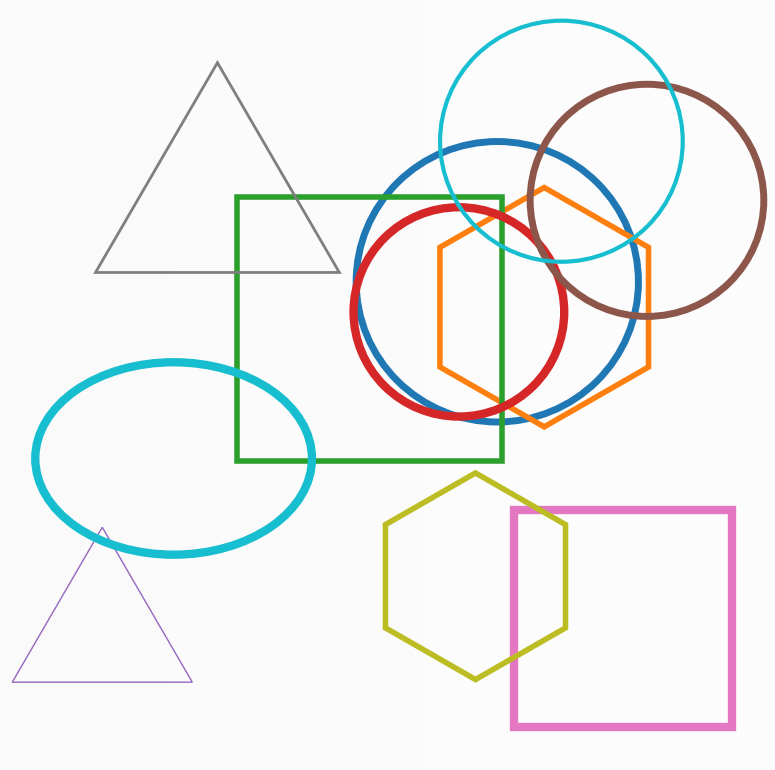[{"shape": "circle", "thickness": 2.5, "radius": 0.91, "center": [0.642, 0.634]}, {"shape": "hexagon", "thickness": 2, "radius": 0.78, "center": [0.702, 0.601]}, {"shape": "square", "thickness": 2, "radius": 0.86, "center": [0.477, 0.573]}, {"shape": "circle", "thickness": 3, "radius": 0.68, "center": [0.592, 0.595]}, {"shape": "triangle", "thickness": 0.5, "radius": 0.67, "center": [0.132, 0.181]}, {"shape": "circle", "thickness": 2.5, "radius": 0.75, "center": [0.835, 0.74]}, {"shape": "square", "thickness": 3, "radius": 0.7, "center": [0.804, 0.197]}, {"shape": "triangle", "thickness": 1, "radius": 0.91, "center": [0.281, 0.737]}, {"shape": "hexagon", "thickness": 2, "radius": 0.67, "center": [0.614, 0.252]}, {"shape": "oval", "thickness": 3, "radius": 0.89, "center": [0.224, 0.405]}, {"shape": "circle", "thickness": 1.5, "radius": 0.78, "center": [0.724, 0.817]}]